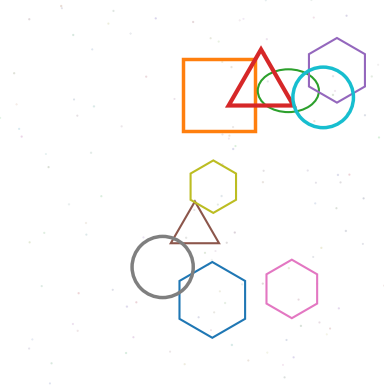[{"shape": "hexagon", "thickness": 1.5, "radius": 0.49, "center": [0.551, 0.221]}, {"shape": "square", "thickness": 2.5, "radius": 0.47, "center": [0.568, 0.753]}, {"shape": "oval", "thickness": 1.5, "radius": 0.4, "center": [0.749, 0.764]}, {"shape": "triangle", "thickness": 3, "radius": 0.49, "center": [0.678, 0.774]}, {"shape": "hexagon", "thickness": 1.5, "radius": 0.42, "center": [0.875, 0.817]}, {"shape": "triangle", "thickness": 1.5, "radius": 0.36, "center": [0.506, 0.404]}, {"shape": "hexagon", "thickness": 1.5, "radius": 0.38, "center": [0.758, 0.25]}, {"shape": "circle", "thickness": 2.5, "radius": 0.4, "center": [0.422, 0.307]}, {"shape": "hexagon", "thickness": 1.5, "radius": 0.34, "center": [0.554, 0.515]}, {"shape": "circle", "thickness": 2.5, "radius": 0.39, "center": [0.839, 0.747]}]